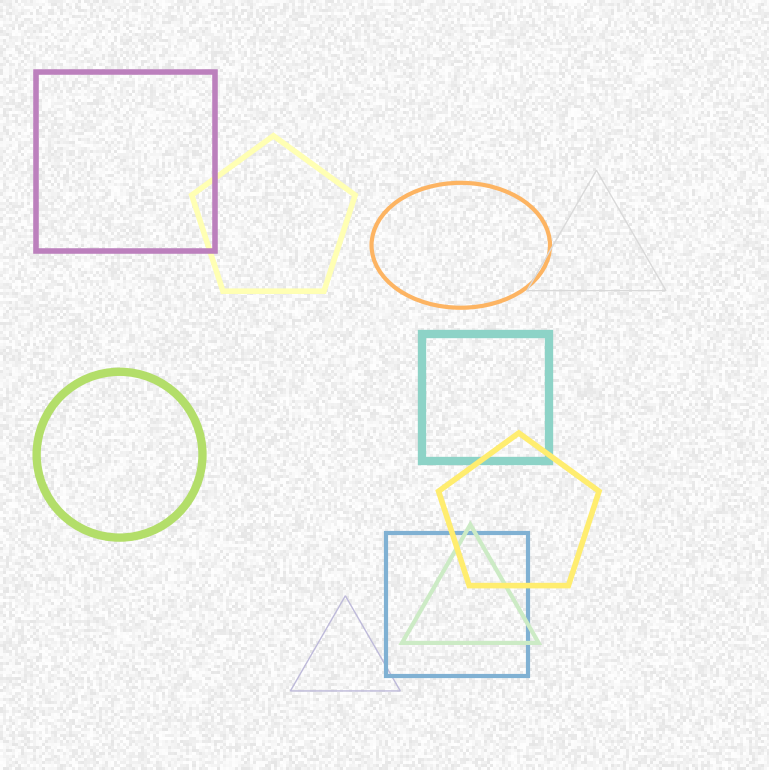[{"shape": "square", "thickness": 3, "radius": 0.41, "center": [0.63, 0.484]}, {"shape": "pentagon", "thickness": 2, "radius": 0.56, "center": [0.355, 0.712]}, {"shape": "triangle", "thickness": 0.5, "radius": 0.41, "center": [0.449, 0.144]}, {"shape": "square", "thickness": 1.5, "radius": 0.46, "center": [0.593, 0.215]}, {"shape": "oval", "thickness": 1.5, "radius": 0.58, "center": [0.598, 0.681]}, {"shape": "circle", "thickness": 3, "radius": 0.54, "center": [0.155, 0.409]}, {"shape": "triangle", "thickness": 0.5, "radius": 0.52, "center": [0.775, 0.675]}, {"shape": "square", "thickness": 2, "radius": 0.58, "center": [0.163, 0.79]}, {"shape": "triangle", "thickness": 1.5, "radius": 0.51, "center": [0.611, 0.216]}, {"shape": "pentagon", "thickness": 2, "radius": 0.55, "center": [0.674, 0.328]}]